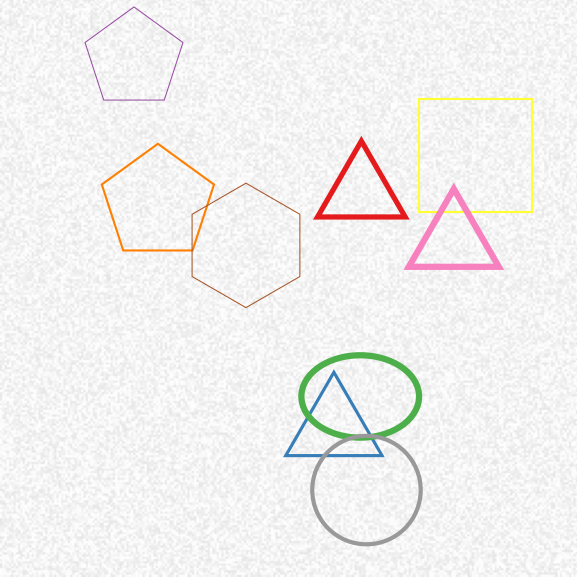[{"shape": "triangle", "thickness": 2.5, "radius": 0.44, "center": [0.626, 0.667]}, {"shape": "triangle", "thickness": 1.5, "radius": 0.48, "center": [0.578, 0.258]}, {"shape": "oval", "thickness": 3, "radius": 0.51, "center": [0.624, 0.313]}, {"shape": "pentagon", "thickness": 0.5, "radius": 0.45, "center": [0.232, 0.898]}, {"shape": "pentagon", "thickness": 1, "radius": 0.51, "center": [0.273, 0.648]}, {"shape": "square", "thickness": 1, "radius": 0.49, "center": [0.823, 0.729]}, {"shape": "hexagon", "thickness": 0.5, "radius": 0.54, "center": [0.426, 0.574]}, {"shape": "triangle", "thickness": 3, "radius": 0.45, "center": [0.786, 0.582]}, {"shape": "circle", "thickness": 2, "radius": 0.47, "center": [0.635, 0.151]}]